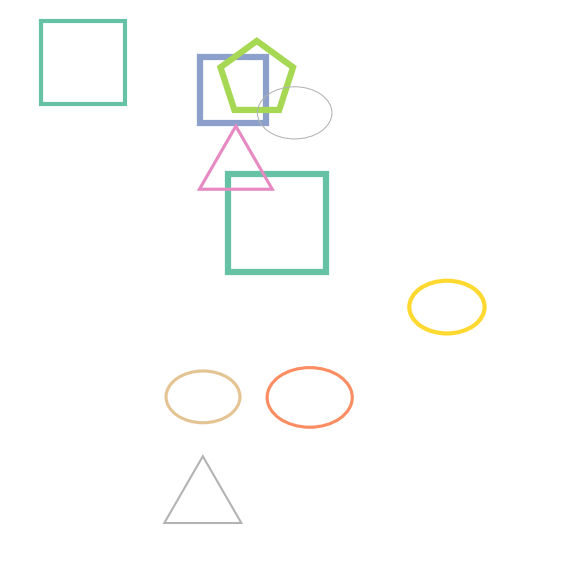[{"shape": "square", "thickness": 2, "radius": 0.36, "center": [0.144, 0.891]}, {"shape": "square", "thickness": 3, "radius": 0.42, "center": [0.479, 0.613]}, {"shape": "oval", "thickness": 1.5, "radius": 0.37, "center": [0.536, 0.311]}, {"shape": "square", "thickness": 3, "radius": 0.29, "center": [0.404, 0.843]}, {"shape": "triangle", "thickness": 1.5, "radius": 0.36, "center": [0.408, 0.708]}, {"shape": "pentagon", "thickness": 3, "radius": 0.33, "center": [0.445, 0.862]}, {"shape": "oval", "thickness": 2, "radius": 0.33, "center": [0.774, 0.467]}, {"shape": "oval", "thickness": 1.5, "radius": 0.32, "center": [0.352, 0.312]}, {"shape": "oval", "thickness": 0.5, "radius": 0.32, "center": [0.51, 0.804]}, {"shape": "triangle", "thickness": 1, "radius": 0.39, "center": [0.351, 0.132]}]